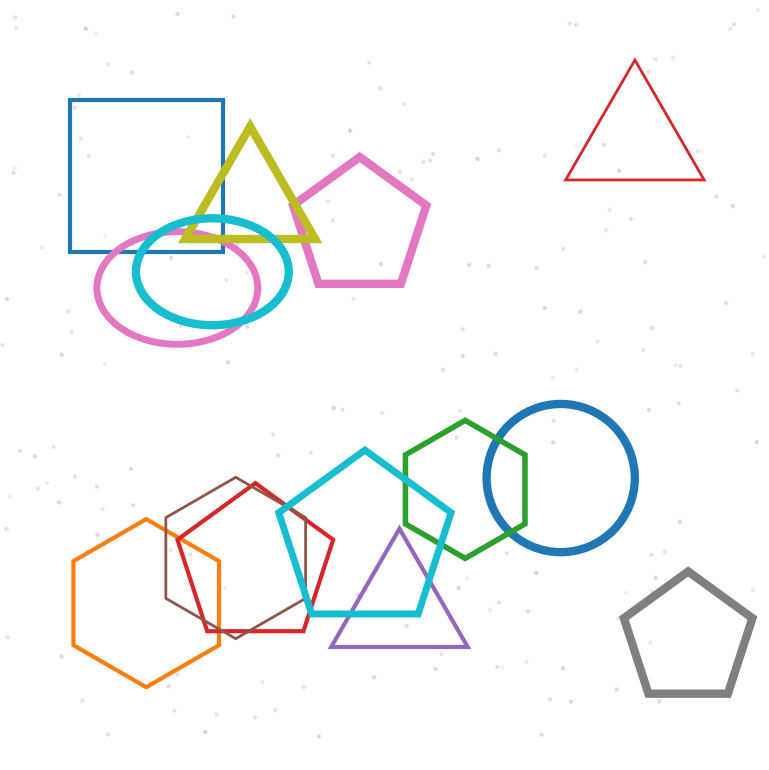[{"shape": "circle", "thickness": 3, "radius": 0.48, "center": [0.728, 0.379]}, {"shape": "square", "thickness": 1.5, "radius": 0.5, "center": [0.191, 0.771]}, {"shape": "hexagon", "thickness": 1.5, "radius": 0.55, "center": [0.19, 0.217]}, {"shape": "hexagon", "thickness": 2, "radius": 0.45, "center": [0.604, 0.364]}, {"shape": "pentagon", "thickness": 1.5, "radius": 0.53, "center": [0.332, 0.266]}, {"shape": "triangle", "thickness": 1, "radius": 0.52, "center": [0.825, 0.818]}, {"shape": "triangle", "thickness": 1.5, "radius": 0.51, "center": [0.519, 0.211]}, {"shape": "hexagon", "thickness": 1, "radius": 0.52, "center": [0.306, 0.275]}, {"shape": "pentagon", "thickness": 3, "radius": 0.46, "center": [0.467, 0.705]}, {"shape": "oval", "thickness": 2.5, "radius": 0.52, "center": [0.23, 0.626]}, {"shape": "pentagon", "thickness": 3, "radius": 0.44, "center": [0.894, 0.17]}, {"shape": "triangle", "thickness": 3, "radius": 0.49, "center": [0.325, 0.738]}, {"shape": "oval", "thickness": 3, "radius": 0.5, "center": [0.276, 0.647]}, {"shape": "pentagon", "thickness": 2.5, "radius": 0.59, "center": [0.474, 0.298]}]